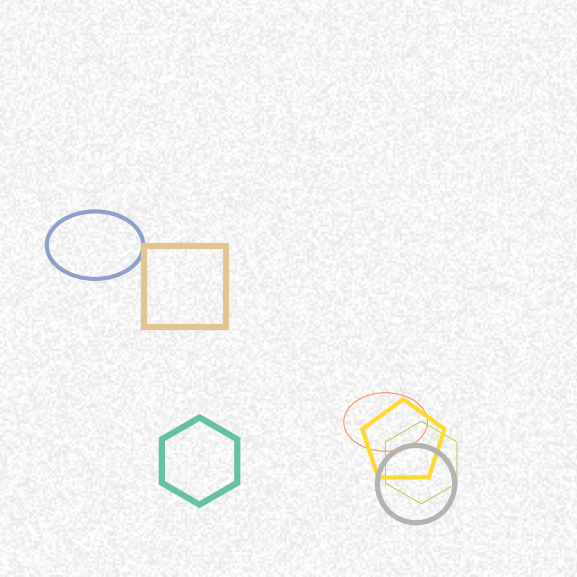[{"shape": "hexagon", "thickness": 3, "radius": 0.38, "center": [0.346, 0.201]}, {"shape": "oval", "thickness": 0.5, "radius": 0.36, "center": [0.668, 0.269]}, {"shape": "oval", "thickness": 2, "radius": 0.42, "center": [0.164, 0.575]}, {"shape": "hexagon", "thickness": 0.5, "radius": 0.36, "center": [0.729, 0.198]}, {"shape": "pentagon", "thickness": 2, "radius": 0.37, "center": [0.699, 0.233]}, {"shape": "square", "thickness": 3, "radius": 0.35, "center": [0.32, 0.503]}, {"shape": "circle", "thickness": 2.5, "radius": 0.33, "center": [0.72, 0.161]}]